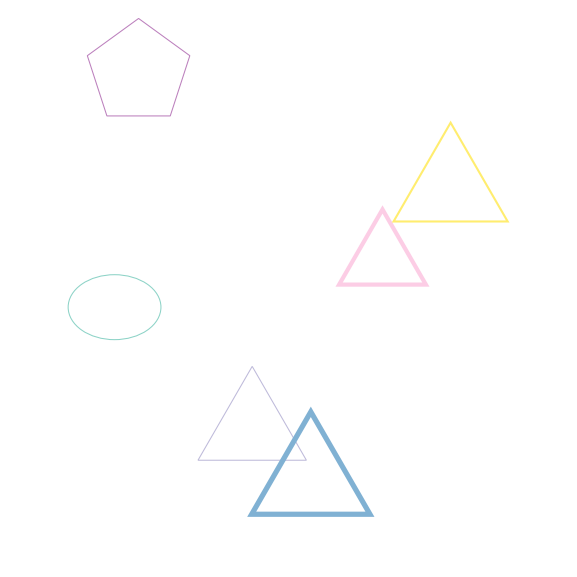[{"shape": "oval", "thickness": 0.5, "radius": 0.4, "center": [0.198, 0.467]}, {"shape": "triangle", "thickness": 0.5, "radius": 0.54, "center": [0.437, 0.256]}, {"shape": "triangle", "thickness": 2.5, "radius": 0.59, "center": [0.538, 0.168]}, {"shape": "triangle", "thickness": 2, "radius": 0.43, "center": [0.662, 0.55]}, {"shape": "pentagon", "thickness": 0.5, "radius": 0.47, "center": [0.24, 0.874]}, {"shape": "triangle", "thickness": 1, "radius": 0.57, "center": [0.78, 0.673]}]